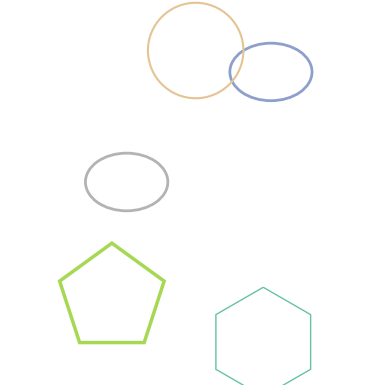[{"shape": "hexagon", "thickness": 1, "radius": 0.71, "center": [0.684, 0.112]}, {"shape": "oval", "thickness": 2, "radius": 0.53, "center": [0.704, 0.813]}, {"shape": "pentagon", "thickness": 2.5, "radius": 0.71, "center": [0.291, 0.226]}, {"shape": "circle", "thickness": 1.5, "radius": 0.62, "center": [0.508, 0.869]}, {"shape": "oval", "thickness": 2, "radius": 0.54, "center": [0.329, 0.527]}]